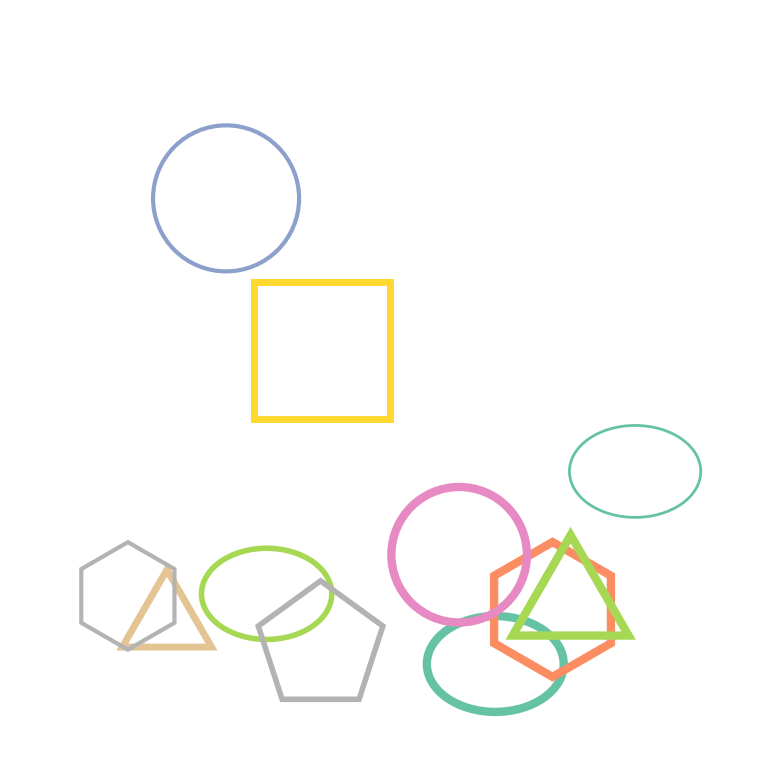[{"shape": "oval", "thickness": 1, "radius": 0.43, "center": [0.825, 0.388]}, {"shape": "oval", "thickness": 3, "radius": 0.44, "center": [0.643, 0.138]}, {"shape": "hexagon", "thickness": 3, "radius": 0.44, "center": [0.718, 0.208]}, {"shape": "circle", "thickness": 1.5, "radius": 0.47, "center": [0.294, 0.742]}, {"shape": "circle", "thickness": 3, "radius": 0.44, "center": [0.596, 0.28]}, {"shape": "oval", "thickness": 2, "radius": 0.42, "center": [0.346, 0.229]}, {"shape": "triangle", "thickness": 3, "radius": 0.43, "center": [0.741, 0.218]}, {"shape": "square", "thickness": 2.5, "radius": 0.44, "center": [0.418, 0.545]}, {"shape": "triangle", "thickness": 2.5, "radius": 0.33, "center": [0.217, 0.193]}, {"shape": "pentagon", "thickness": 2, "radius": 0.43, "center": [0.416, 0.161]}, {"shape": "hexagon", "thickness": 1.5, "radius": 0.35, "center": [0.166, 0.226]}]